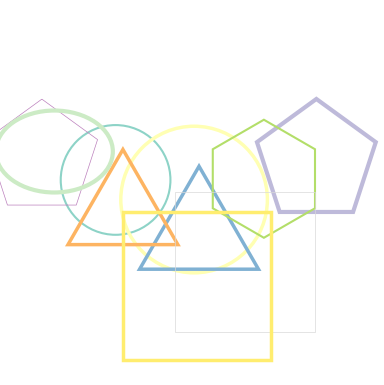[{"shape": "circle", "thickness": 1.5, "radius": 0.71, "center": [0.3, 0.533]}, {"shape": "circle", "thickness": 2.5, "radius": 0.95, "center": [0.504, 0.482]}, {"shape": "pentagon", "thickness": 3, "radius": 0.81, "center": [0.822, 0.581]}, {"shape": "triangle", "thickness": 2.5, "radius": 0.89, "center": [0.517, 0.39]}, {"shape": "triangle", "thickness": 2.5, "radius": 0.82, "center": [0.319, 0.447]}, {"shape": "hexagon", "thickness": 1.5, "radius": 0.77, "center": [0.685, 0.536]}, {"shape": "square", "thickness": 0.5, "radius": 0.91, "center": [0.637, 0.319]}, {"shape": "pentagon", "thickness": 0.5, "radius": 0.76, "center": [0.109, 0.59]}, {"shape": "oval", "thickness": 3, "radius": 0.76, "center": [0.141, 0.606]}, {"shape": "square", "thickness": 2.5, "radius": 0.96, "center": [0.511, 0.256]}]